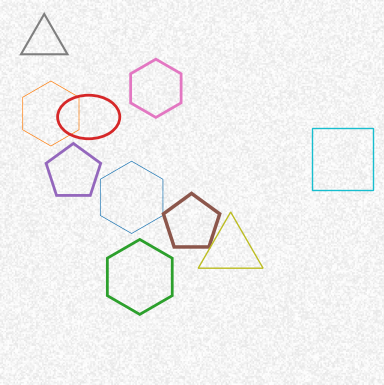[{"shape": "hexagon", "thickness": 0.5, "radius": 0.47, "center": [0.342, 0.487]}, {"shape": "hexagon", "thickness": 0.5, "radius": 0.42, "center": [0.132, 0.705]}, {"shape": "hexagon", "thickness": 2, "radius": 0.49, "center": [0.363, 0.281]}, {"shape": "oval", "thickness": 2, "radius": 0.4, "center": [0.23, 0.696]}, {"shape": "pentagon", "thickness": 2, "radius": 0.37, "center": [0.191, 0.553]}, {"shape": "pentagon", "thickness": 2.5, "radius": 0.38, "center": [0.498, 0.421]}, {"shape": "hexagon", "thickness": 2, "radius": 0.38, "center": [0.405, 0.771]}, {"shape": "triangle", "thickness": 1.5, "radius": 0.35, "center": [0.115, 0.894]}, {"shape": "triangle", "thickness": 1, "radius": 0.49, "center": [0.599, 0.352]}, {"shape": "square", "thickness": 1, "radius": 0.4, "center": [0.89, 0.587]}]